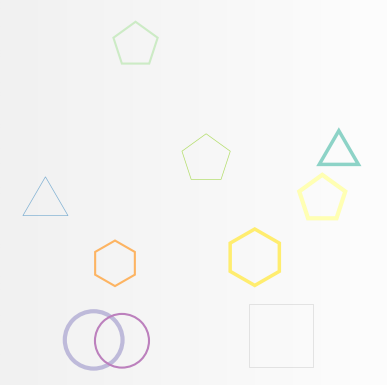[{"shape": "triangle", "thickness": 2.5, "radius": 0.29, "center": [0.874, 0.602]}, {"shape": "pentagon", "thickness": 3, "radius": 0.31, "center": [0.832, 0.484]}, {"shape": "circle", "thickness": 3, "radius": 0.37, "center": [0.242, 0.117]}, {"shape": "triangle", "thickness": 0.5, "radius": 0.34, "center": [0.117, 0.474]}, {"shape": "hexagon", "thickness": 1.5, "radius": 0.3, "center": [0.297, 0.316]}, {"shape": "pentagon", "thickness": 0.5, "radius": 0.33, "center": [0.532, 0.587]}, {"shape": "square", "thickness": 0.5, "radius": 0.41, "center": [0.725, 0.129]}, {"shape": "circle", "thickness": 1.5, "radius": 0.35, "center": [0.315, 0.115]}, {"shape": "pentagon", "thickness": 1.5, "radius": 0.3, "center": [0.35, 0.883]}, {"shape": "hexagon", "thickness": 2.5, "radius": 0.37, "center": [0.657, 0.332]}]